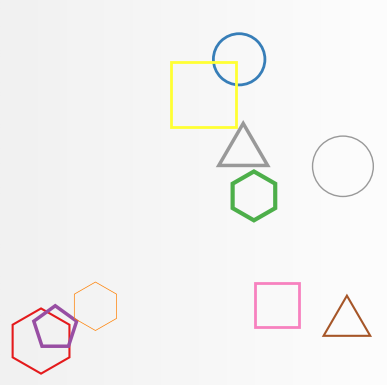[{"shape": "hexagon", "thickness": 1.5, "radius": 0.42, "center": [0.106, 0.114]}, {"shape": "circle", "thickness": 2, "radius": 0.33, "center": [0.617, 0.846]}, {"shape": "hexagon", "thickness": 3, "radius": 0.32, "center": [0.655, 0.491]}, {"shape": "pentagon", "thickness": 2.5, "radius": 0.29, "center": [0.143, 0.148]}, {"shape": "hexagon", "thickness": 0.5, "radius": 0.31, "center": [0.246, 0.204]}, {"shape": "square", "thickness": 2, "radius": 0.42, "center": [0.526, 0.754]}, {"shape": "triangle", "thickness": 1.5, "radius": 0.35, "center": [0.895, 0.162]}, {"shape": "square", "thickness": 2, "radius": 0.29, "center": [0.715, 0.207]}, {"shape": "triangle", "thickness": 2.5, "radius": 0.36, "center": [0.628, 0.607]}, {"shape": "circle", "thickness": 1, "radius": 0.39, "center": [0.885, 0.568]}]